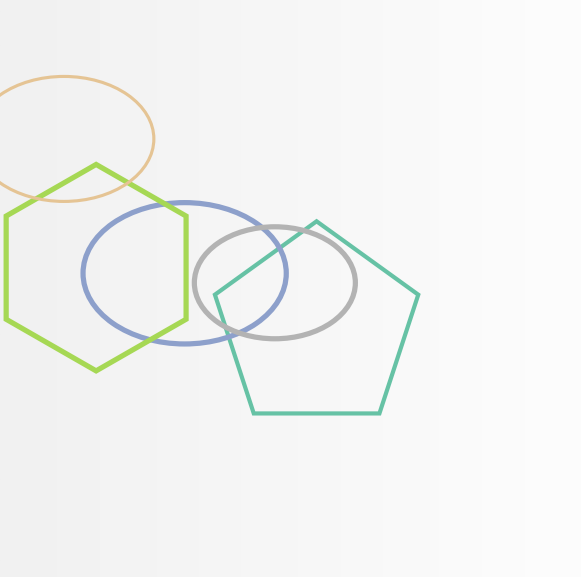[{"shape": "pentagon", "thickness": 2, "radius": 0.92, "center": [0.545, 0.432]}, {"shape": "oval", "thickness": 2.5, "radius": 0.87, "center": [0.318, 0.526]}, {"shape": "hexagon", "thickness": 2.5, "radius": 0.89, "center": [0.165, 0.536]}, {"shape": "oval", "thickness": 1.5, "radius": 0.77, "center": [0.11, 0.759]}, {"shape": "oval", "thickness": 2.5, "radius": 0.69, "center": [0.473, 0.509]}]